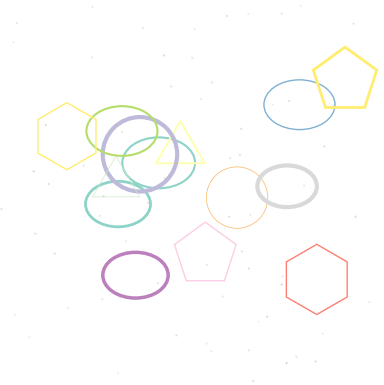[{"shape": "oval", "thickness": 1.5, "radius": 0.47, "center": [0.412, 0.577]}, {"shape": "oval", "thickness": 2, "radius": 0.42, "center": [0.306, 0.47]}, {"shape": "triangle", "thickness": 1.5, "radius": 0.36, "center": [0.468, 0.612]}, {"shape": "circle", "thickness": 3, "radius": 0.48, "center": [0.364, 0.599]}, {"shape": "hexagon", "thickness": 1, "radius": 0.46, "center": [0.823, 0.274]}, {"shape": "oval", "thickness": 1, "radius": 0.46, "center": [0.778, 0.728]}, {"shape": "circle", "thickness": 0.5, "radius": 0.4, "center": [0.616, 0.487]}, {"shape": "oval", "thickness": 1.5, "radius": 0.46, "center": [0.317, 0.66]}, {"shape": "pentagon", "thickness": 1, "radius": 0.42, "center": [0.533, 0.339]}, {"shape": "oval", "thickness": 3, "radius": 0.39, "center": [0.746, 0.516]}, {"shape": "oval", "thickness": 2.5, "radius": 0.42, "center": [0.352, 0.285]}, {"shape": "triangle", "thickness": 0.5, "radius": 0.35, "center": [0.301, 0.524]}, {"shape": "hexagon", "thickness": 1, "radius": 0.44, "center": [0.174, 0.646]}, {"shape": "pentagon", "thickness": 2, "radius": 0.43, "center": [0.896, 0.791]}]